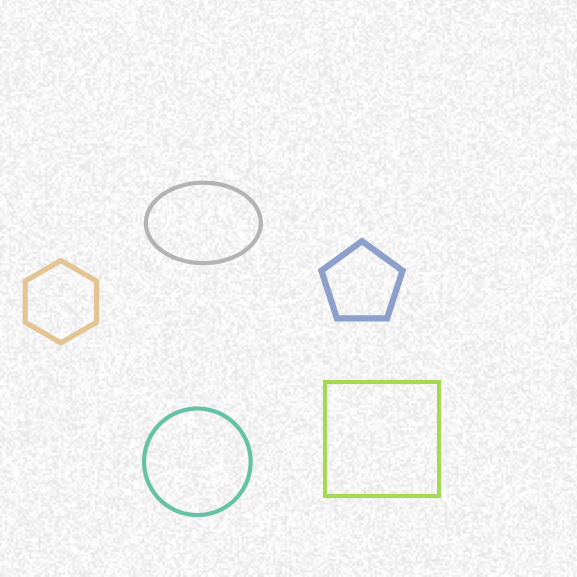[{"shape": "circle", "thickness": 2, "radius": 0.46, "center": [0.342, 0.199]}, {"shape": "pentagon", "thickness": 3, "radius": 0.37, "center": [0.627, 0.508]}, {"shape": "square", "thickness": 2, "radius": 0.49, "center": [0.662, 0.239]}, {"shape": "hexagon", "thickness": 2.5, "radius": 0.36, "center": [0.105, 0.477]}, {"shape": "oval", "thickness": 2, "radius": 0.5, "center": [0.352, 0.613]}]